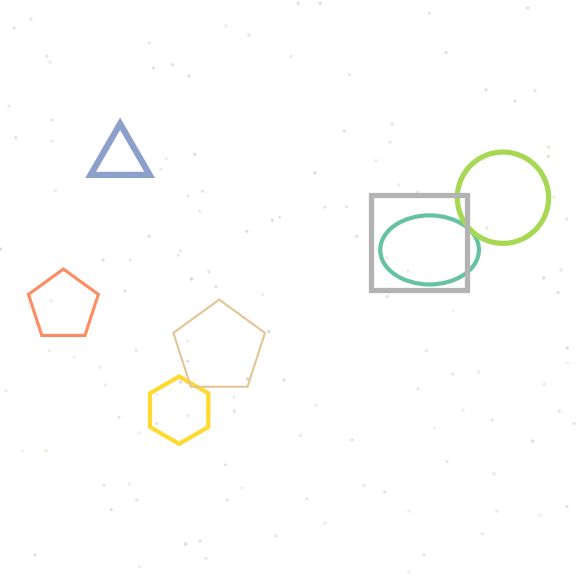[{"shape": "oval", "thickness": 2, "radius": 0.43, "center": [0.744, 0.566]}, {"shape": "pentagon", "thickness": 1.5, "radius": 0.32, "center": [0.11, 0.47]}, {"shape": "triangle", "thickness": 3, "radius": 0.3, "center": [0.208, 0.726]}, {"shape": "circle", "thickness": 2.5, "radius": 0.4, "center": [0.871, 0.657]}, {"shape": "hexagon", "thickness": 2, "radius": 0.29, "center": [0.31, 0.289]}, {"shape": "pentagon", "thickness": 1, "radius": 0.42, "center": [0.38, 0.397]}, {"shape": "square", "thickness": 2.5, "radius": 0.41, "center": [0.726, 0.579]}]